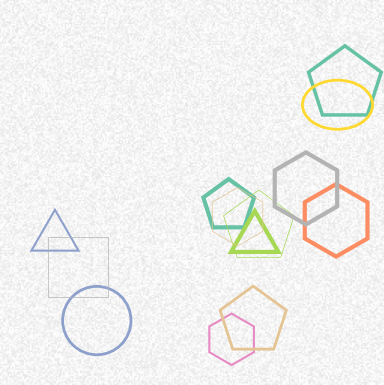[{"shape": "pentagon", "thickness": 2.5, "radius": 0.5, "center": [0.896, 0.782]}, {"shape": "pentagon", "thickness": 3, "radius": 0.35, "center": [0.594, 0.466]}, {"shape": "hexagon", "thickness": 3, "radius": 0.47, "center": [0.873, 0.428]}, {"shape": "triangle", "thickness": 1.5, "radius": 0.35, "center": [0.143, 0.384]}, {"shape": "circle", "thickness": 2, "radius": 0.44, "center": [0.251, 0.167]}, {"shape": "hexagon", "thickness": 1.5, "radius": 0.33, "center": [0.602, 0.119]}, {"shape": "pentagon", "thickness": 0.5, "radius": 0.48, "center": [0.672, 0.41]}, {"shape": "triangle", "thickness": 3, "radius": 0.35, "center": [0.662, 0.381]}, {"shape": "oval", "thickness": 2, "radius": 0.46, "center": [0.877, 0.728]}, {"shape": "hexagon", "thickness": 0.5, "radius": 0.38, "center": [0.617, 0.437]}, {"shape": "pentagon", "thickness": 2, "radius": 0.45, "center": [0.658, 0.166]}, {"shape": "hexagon", "thickness": 3, "radius": 0.47, "center": [0.795, 0.511]}, {"shape": "square", "thickness": 0.5, "radius": 0.38, "center": [0.202, 0.307]}]